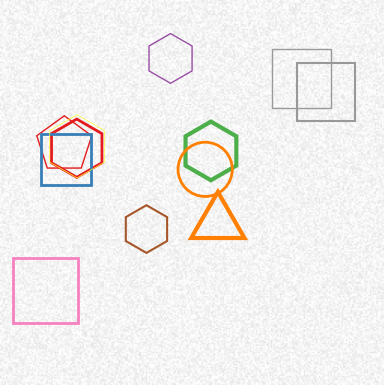[{"shape": "pentagon", "thickness": 1, "radius": 0.38, "center": [0.167, 0.624]}, {"shape": "hexagon", "thickness": 2, "radius": 0.38, "center": [0.199, 0.615]}, {"shape": "square", "thickness": 2, "radius": 0.33, "center": [0.172, 0.586]}, {"shape": "hexagon", "thickness": 3, "radius": 0.38, "center": [0.548, 0.608]}, {"shape": "hexagon", "thickness": 1, "radius": 0.32, "center": [0.443, 0.848]}, {"shape": "circle", "thickness": 2, "radius": 0.35, "center": [0.533, 0.56]}, {"shape": "triangle", "thickness": 3, "radius": 0.4, "center": [0.566, 0.422]}, {"shape": "hexagon", "thickness": 0.5, "radius": 0.41, "center": [0.2, 0.62]}, {"shape": "hexagon", "thickness": 1.5, "radius": 0.31, "center": [0.38, 0.405]}, {"shape": "square", "thickness": 2, "radius": 0.42, "center": [0.119, 0.246]}, {"shape": "square", "thickness": 1.5, "radius": 0.38, "center": [0.847, 0.76]}, {"shape": "square", "thickness": 1, "radius": 0.38, "center": [0.784, 0.796]}]